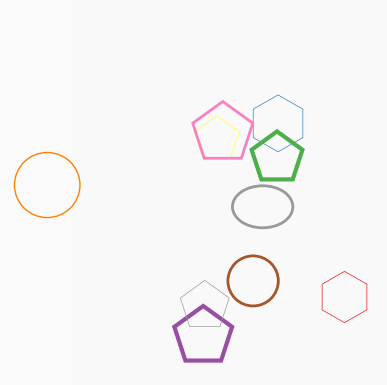[{"shape": "hexagon", "thickness": 0.5, "radius": 0.33, "center": [0.889, 0.229]}, {"shape": "hexagon", "thickness": 0.5, "radius": 0.37, "center": [0.717, 0.68]}, {"shape": "pentagon", "thickness": 3, "radius": 0.34, "center": [0.715, 0.59]}, {"shape": "pentagon", "thickness": 3, "radius": 0.39, "center": [0.524, 0.127]}, {"shape": "circle", "thickness": 1, "radius": 0.42, "center": [0.122, 0.519]}, {"shape": "pentagon", "thickness": 0.5, "radius": 0.3, "center": [0.559, 0.639]}, {"shape": "circle", "thickness": 2, "radius": 0.33, "center": [0.653, 0.27]}, {"shape": "pentagon", "thickness": 2, "radius": 0.41, "center": [0.575, 0.655]}, {"shape": "pentagon", "thickness": 0.5, "radius": 0.33, "center": [0.528, 0.205]}, {"shape": "oval", "thickness": 2, "radius": 0.39, "center": [0.678, 0.463]}]